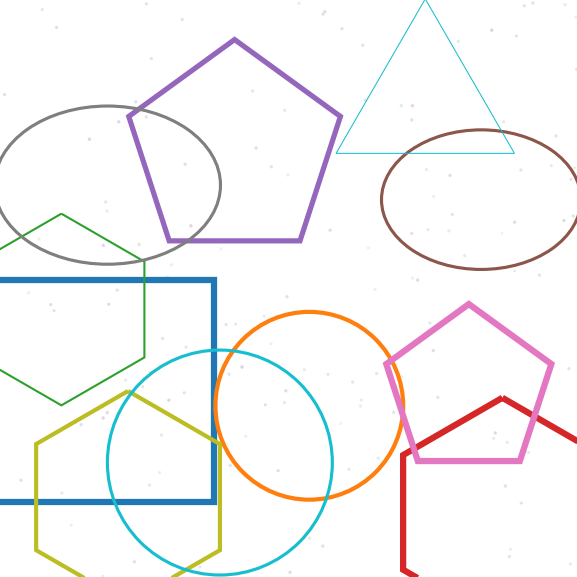[{"shape": "square", "thickness": 3, "radius": 0.96, "center": [0.178, 0.322]}, {"shape": "circle", "thickness": 2, "radius": 0.81, "center": [0.536, 0.296]}, {"shape": "hexagon", "thickness": 1, "radius": 0.83, "center": [0.106, 0.463]}, {"shape": "hexagon", "thickness": 3, "radius": 0.99, "center": [0.87, 0.112]}, {"shape": "pentagon", "thickness": 2.5, "radius": 0.96, "center": [0.406, 0.738]}, {"shape": "oval", "thickness": 1.5, "radius": 0.86, "center": [0.833, 0.653]}, {"shape": "pentagon", "thickness": 3, "radius": 0.75, "center": [0.812, 0.322]}, {"shape": "oval", "thickness": 1.5, "radius": 0.98, "center": [0.186, 0.679]}, {"shape": "hexagon", "thickness": 2, "radius": 0.92, "center": [0.222, 0.138]}, {"shape": "circle", "thickness": 1.5, "radius": 0.97, "center": [0.381, 0.198]}, {"shape": "triangle", "thickness": 0.5, "radius": 0.89, "center": [0.736, 0.823]}]